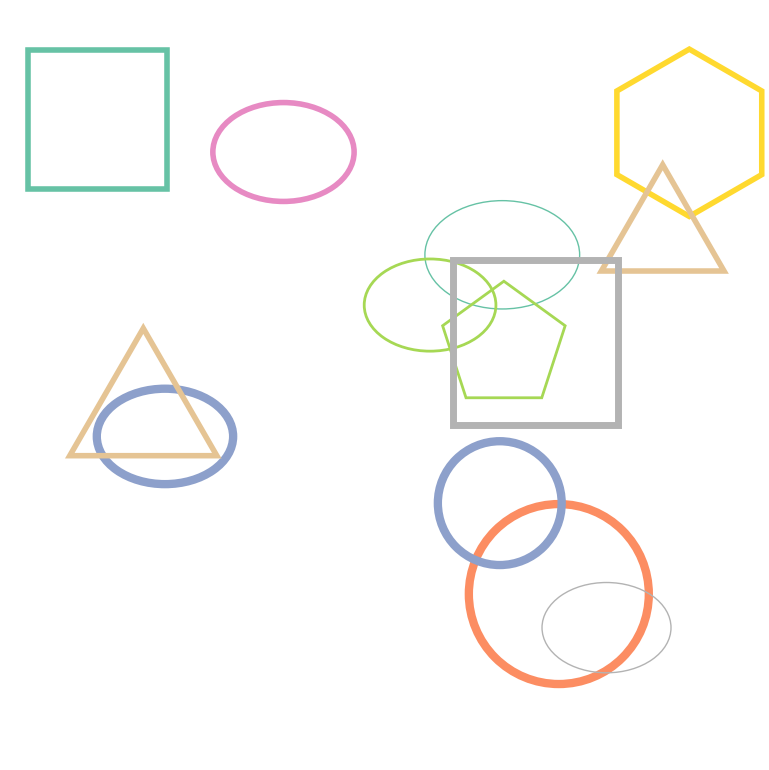[{"shape": "square", "thickness": 2, "radius": 0.45, "center": [0.127, 0.845]}, {"shape": "oval", "thickness": 0.5, "radius": 0.5, "center": [0.652, 0.669]}, {"shape": "circle", "thickness": 3, "radius": 0.58, "center": [0.726, 0.229]}, {"shape": "oval", "thickness": 3, "radius": 0.44, "center": [0.214, 0.433]}, {"shape": "circle", "thickness": 3, "radius": 0.4, "center": [0.649, 0.347]}, {"shape": "oval", "thickness": 2, "radius": 0.46, "center": [0.368, 0.803]}, {"shape": "oval", "thickness": 1, "radius": 0.43, "center": [0.559, 0.604]}, {"shape": "pentagon", "thickness": 1, "radius": 0.42, "center": [0.654, 0.551]}, {"shape": "hexagon", "thickness": 2, "radius": 0.54, "center": [0.895, 0.828]}, {"shape": "triangle", "thickness": 2, "radius": 0.55, "center": [0.186, 0.463]}, {"shape": "triangle", "thickness": 2, "radius": 0.46, "center": [0.861, 0.694]}, {"shape": "oval", "thickness": 0.5, "radius": 0.42, "center": [0.788, 0.185]}, {"shape": "square", "thickness": 2.5, "radius": 0.53, "center": [0.695, 0.555]}]